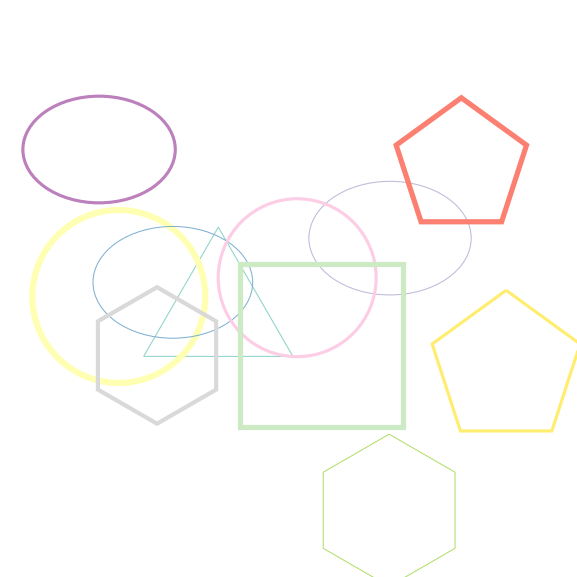[{"shape": "triangle", "thickness": 0.5, "radius": 0.75, "center": [0.378, 0.457]}, {"shape": "circle", "thickness": 3, "radius": 0.75, "center": [0.206, 0.486]}, {"shape": "oval", "thickness": 0.5, "radius": 0.7, "center": [0.675, 0.587]}, {"shape": "pentagon", "thickness": 2.5, "radius": 0.59, "center": [0.799, 0.711]}, {"shape": "oval", "thickness": 0.5, "radius": 0.69, "center": [0.299, 0.51]}, {"shape": "hexagon", "thickness": 0.5, "radius": 0.66, "center": [0.674, 0.116]}, {"shape": "circle", "thickness": 1.5, "radius": 0.68, "center": [0.515, 0.518]}, {"shape": "hexagon", "thickness": 2, "radius": 0.59, "center": [0.272, 0.384]}, {"shape": "oval", "thickness": 1.5, "radius": 0.66, "center": [0.172, 0.74]}, {"shape": "square", "thickness": 2.5, "radius": 0.71, "center": [0.557, 0.4]}, {"shape": "pentagon", "thickness": 1.5, "radius": 0.67, "center": [0.876, 0.362]}]